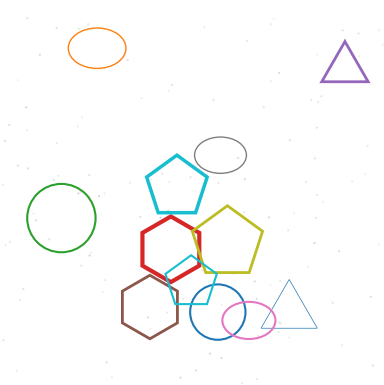[{"shape": "triangle", "thickness": 0.5, "radius": 0.42, "center": [0.751, 0.19]}, {"shape": "circle", "thickness": 1.5, "radius": 0.36, "center": [0.566, 0.189]}, {"shape": "oval", "thickness": 1, "radius": 0.37, "center": [0.252, 0.875]}, {"shape": "circle", "thickness": 1.5, "radius": 0.44, "center": [0.159, 0.434]}, {"shape": "hexagon", "thickness": 3, "radius": 0.43, "center": [0.444, 0.353]}, {"shape": "triangle", "thickness": 2, "radius": 0.35, "center": [0.896, 0.822]}, {"shape": "hexagon", "thickness": 2, "radius": 0.41, "center": [0.389, 0.203]}, {"shape": "oval", "thickness": 1.5, "radius": 0.34, "center": [0.646, 0.168]}, {"shape": "oval", "thickness": 1, "radius": 0.34, "center": [0.573, 0.597]}, {"shape": "pentagon", "thickness": 2, "radius": 0.48, "center": [0.591, 0.37]}, {"shape": "pentagon", "thickness": 2.5, "radius": 0.41, "center": [0.459, 0.514]}, {"shape": "pentagon", "thickness": 1.5, "radius": 0.35, "center": [0.496, 0.267]}]